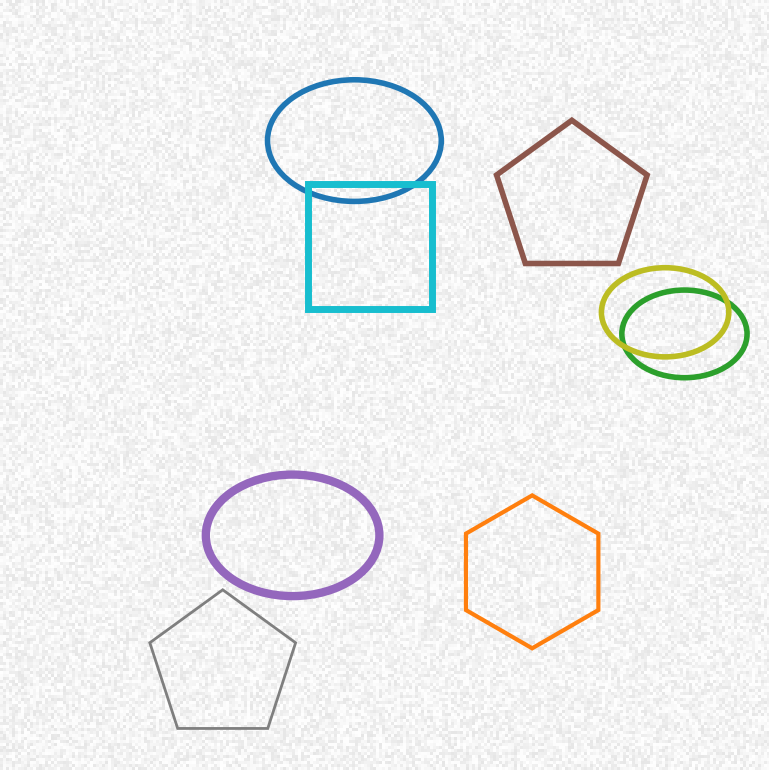[{"shape": "oval", "thickness": 2, "radius": 0.56, "center": [0.46, 0.817]}, {"shape": "hexagon", "thickness": 1.5, "radius": 0.5, "center": [0.691, 0.257]}, {"shape": "oval", "thickness": 2, "radius": 0.41, "center": [0.889, 0.566]}, {"shape": "oval", "thickness": 3, "radius": 0.56, "center": [0.38, 0.305]}, {"shape": "pentagon", "thickness": 2, "radius": 0.51, "center": [0.743, 0.741]}, {"shape": "pentagon", "thickness": 1, "radius": 0.5, "center": [0.289, 0.134]}, {"shape": "oval", "thickness": 2, "radius": 0.41, "center": [0.864, 0.594]}, {"shape": "square", "thickness": 2.5, "radius": 0.4, "center": [0.481, 0.679]}]